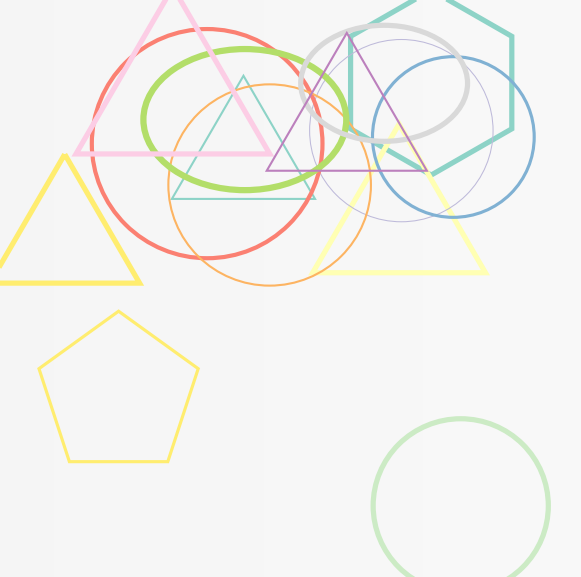[{"shape": "triangle", "thickness": 1, "radius": 0.71, "center": [0.419, 0.726]}, {"shape": "hexagon", "thickness": 2.5, "radius": 0.8, "center": [0.742, 0.856]}, {"shape": "triangle", "thickness": 2.5, "radius": 0.86, "center": [0.687, 0.613]}, {"shape": "circle", "thickness": 0.5, "radius": 0.79, "center": [0.69, 0.773]}, {"shape": "circle", "thickness": 2, "radius": 0.99, "center": [0.356, 0.75]}, {"shape": "circle", "thickness": 1.5, "radius": 0.7, "center": [0.78, 0.762]}, {"shape": "circle", "thickness": 1, "radius": 0.87, "center": [0.464, 0.679]}, {"shape": "oval", "thickness": 3, "radius": 0.87, "center": [0.421, 0.792]}, {"shape": "triangle", "thickness": 2.5, "radius": 0.96, "center": [0.297, 0.829]}, {"shape": "oval", "thickness": 2.5, "radius": 0.72, "center": [0.661, 0.855]}, {"shape": "triangle", "thickness": 1, "radius": 0.8, "center": [0.597, 0.783]}, {"shape": "circle", "thickness": 2.5, "radius": 0.75, "center": [0.793, 0.123]}, {"shape": "pentagon", "thickness": 1.5, "radius": 0.72, "center": [0.204, 0.316]}, {"shape": "triangle", "thickness": 2.5, "radius": 0.74, "center": [0.111, 0.583]}]